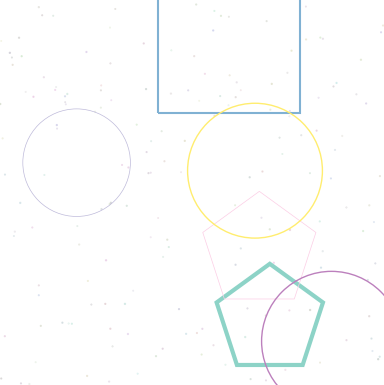[{"shape": "pentagon", "thickness": 3, "radius": 0.73, "center": [0.701, 0.169]}, {"shape": "circle", "thickness": 0.5, "radius": 0.7, "center": [0.199, 0.577]}, {"shape": "square", "thickness": 1.5, "radius": 0.92, "center": [0.595, 0.892]}, {"shape": "pentagon", "thickness": 0.5, "radius": 0.77, "center": [0.674, 0.348]}, {"shape": "circle", "thickness": 1, "radius": 0.91, "center": [0.861, 0.114]}, {"shape": "circle", "thickness": 1, "radius": 0.88, "center": [0.662, 0.557]}]